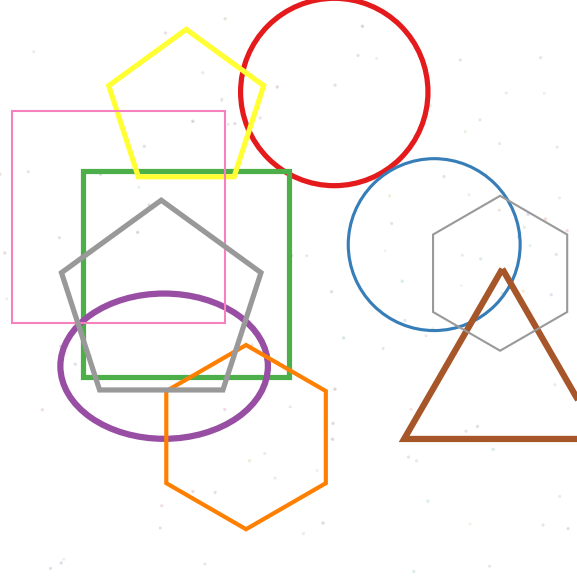[{"shape": "circle", "thickness": 2.5, "radius": 0.81, "center": [0.579, 0.84]}, {"shape": "circle", "thickness": 1.5, "radius": 0.74, "center": [0.752, 0.576]}, {"shape": "square", "thickness": 2.5, "radius": 0.89, "center": [0.322, 0.524]}, {"shape": "oval", "thickness": 3, "radius": 0.9, "center": [0.284, 0.365]}, {"shape": "hexagon", "thickness": 2, "radius": 0.8, "center": [0.426, 0.242]}, {"shape": "pentagon", "thickness": 2.5, "radius": 0.71, "center": [0.322, 0.807]}, {"shape": "triangle", "thickness": 3, "radius": 0.98, "center": [0.87, 0.337]}, {"shape": "square", "thickness": 1, "radius": 0.92, "center": [0.205, 0.623]}, {"shape": "pentagon", "thickness": 2.5, "radius": 0.91, "center": [0.279, 0.471]}, {"shape": "hexagon", "thickness": 1, "radius": 0.67, "center": [0.866, 0.526]}]